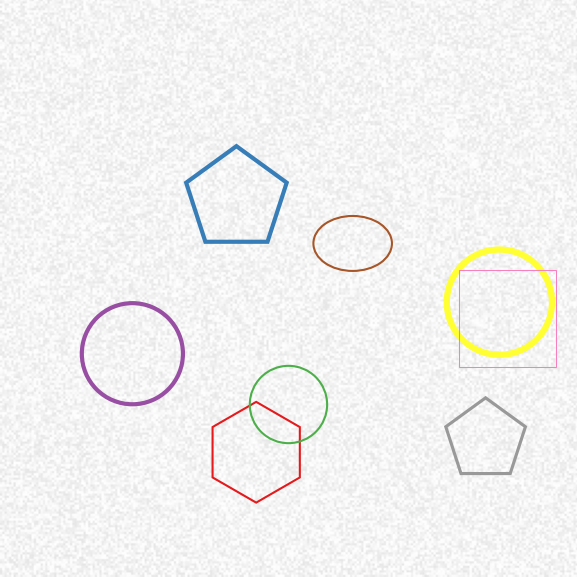[{"shape": "hexagon", "thickness": 1, "radius": 0.44, "center": [0.444, 0.216]}, {"shape": "pentagon", "thickness": 2, "radius": 0.46, "center": [0.409, 0.655]}, {"shape": "circle", "thickness": 1, "radius": 0.33, "center": [0.5, 0.299]}, {"shape": "circle", "thickness": 2, "radius": 0.44, "center": [0.229, 0.387]}, {"shape": "circle", "thickness": 3, "radius": 0.46, "center": [0.865, 0.476]}, {"shape": "oval", "thickness": 1, "radius": 0.34, "center": [0.611, 0.578]}, {"shape": "square", "thickness": 0.5, "radius": 0.42, "center": [0.879, 0.448]}, {"shape": "pentagon", "thickness": 1.5, "radius": 0.36, "center": [0.841, 0.238]}]